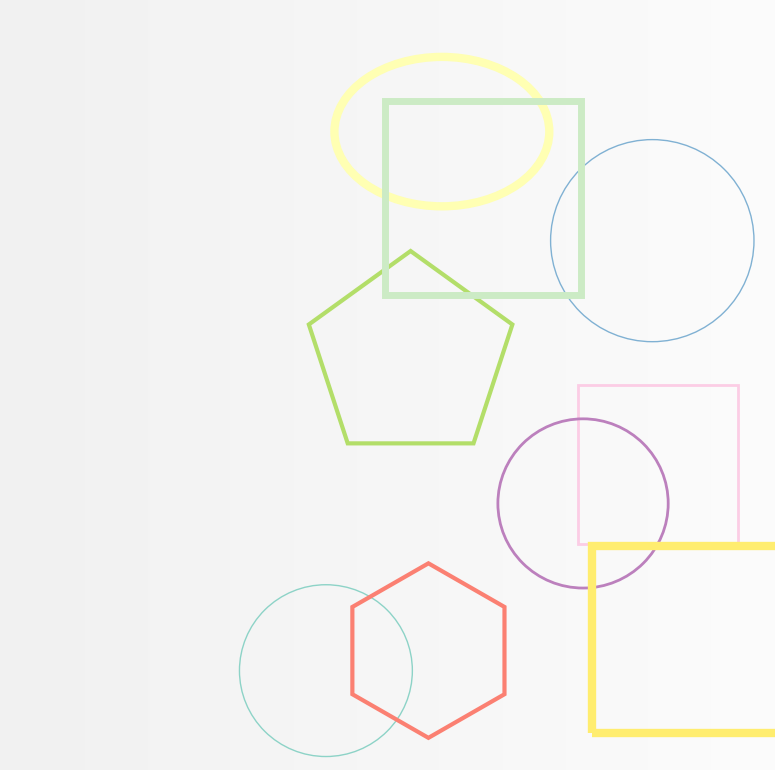[{"shape": "circle", "thickness": 0.5, "radius": 0.56, "center": [0.421, 0.129]}, {"shape": "oval", "thickness": 3, "radius": 0.69, "center": [0.57, 0.829]}, {"shape": "hexagon", "thickness": 1.5, "radius": 0.57, "center": [0.553, 0.155]}, {"shape": "circle", "thickness": 0.5, "radius": 0.66, "center": [0.842, 0.687]}, {"shape": "pentagon", "thickness": 1.5, "radius": 0.69, "center": [0.53, 0.536]}, {"shape": "square", "thickness": 1, "radius": 0.52, "center": [0.849, 0.397]}, {"shape": "circle", "thickness": 1, "radius": 0.55, "center": [0.752, 0.346]}, {"shape": "square", "thickness": 2.5, "radius": 0.63, "center": [0.623, 0.742]}, {"shape": "square", "thickness": 3, "radius": 0.61, "center": [0.885, 0.17]}]